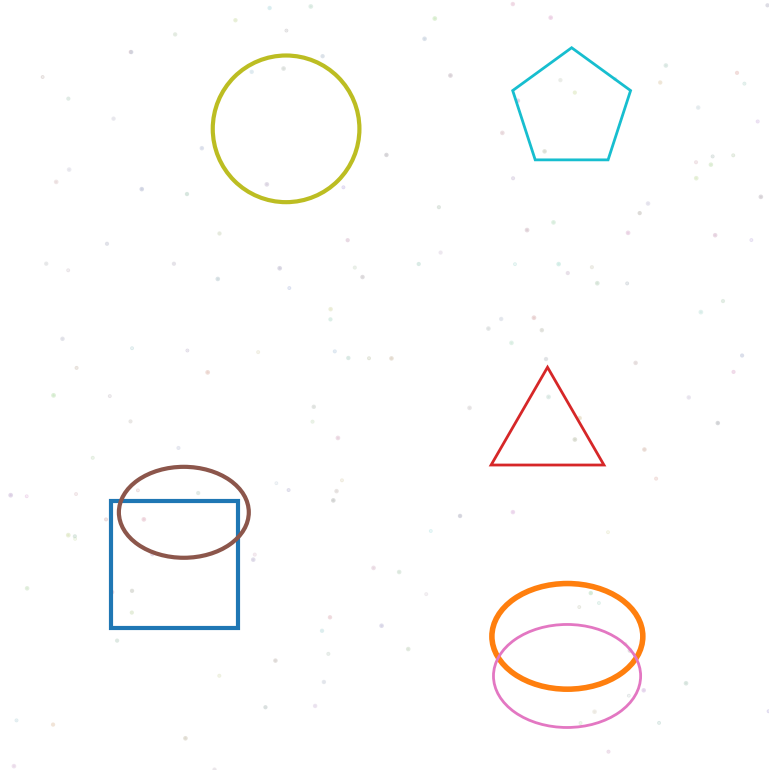[{"shape": "square", "thickness": 1.5, "radius": 0.41, "center": [0.227, 0.267]}, {"shape": "oval", "thickness": 2, "radius": 0.49, "center": [0.737, 0.174]}, {"shape": "triangle", "thickness": 1, "radius": 0.42, "center": [0.711, 0.438]}, {"shape": "oval", "thickness": 1.5, "radius": 0.42, "center": [0.239, 0.335]}, {"shape": "oval", "thickness": 1, "radius": 0.48, "center": [0.736, 0.122]}, {"shape": "circle", "thickness": 1.5, "radius": 0.48, "center": [0.372, 0.833]}, {"shape": "pentagon", "thickness": 1, "radius": 0.4, "center": [0.742, 0.858]}]